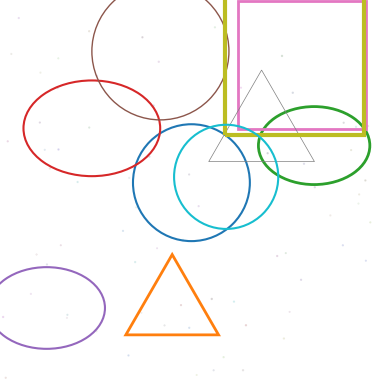[{"shape": "circle", "thickness": 1.5, "radius": 0.76, "center": [0.497, 0.526]}, {"shape": "triangle", "thickness": 2, "radius": 0.7, "center": [0.447, 0.2]}, {"shape": "oval", "thickness": 2, "radius": 0.72, "center": [0.816, 0.622]}, {"shape": "oval", "thickness": 1.5, "radius": 0.89, "center": [0.239, 0.667]}, {"shape": "oval", "thickness": 1.5, "radius": 0.76, "center": [0.121, 0.2]}, {"shape": "circle", "thickness": 1, "radius": 0.89, "center": [0.417, 0.867]}, {"shape": "square", "thickness": 2, "radius": 0.84, "center": [0.785, 0.832]}, {"shape": "triangle", "thickness": 0.5, "radius": 0.79, "center": [0.679, 0.659]}, {"shape": "square", "thickness": 3, "radius": 0.9, "center": [0.765, 0.831]}, {"shape": "circle", "thickness": 1.5, "radius": 0.68, "center": [0.587, 0.541]}]